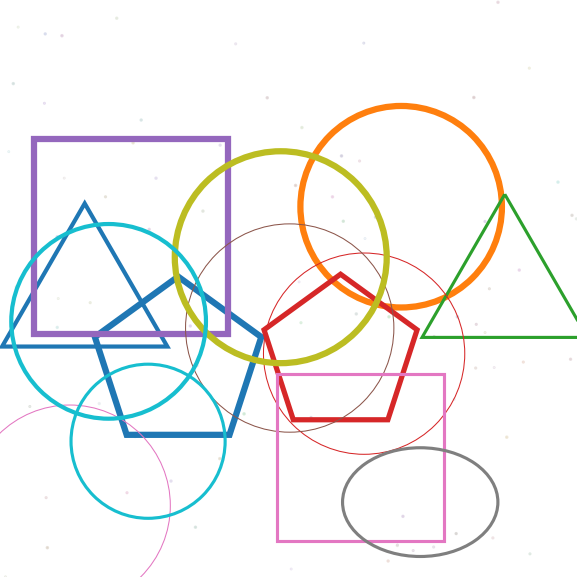[{"shape": "pentagon", "thickness": 3, "radius": 0.76, "center": [0.308, 0.369]}, {"shape": "triangle", "thickness": 2, "radius": 0.83, "center": [0.147, 0.482]}, {"shape": "circle", "thickness": 3, "radius": 0.87, "center": [0.695, 0.641]}, {"shape": "triangle", "thickness": 1.5, "radius": 0.83, "center": [0.874, 0.498]}, {"shape": "pentagon", "thickness": 2.5, "radius": 0.7, "center": [0.59, 0.385]}, {"shape": "circle", "thickness": 0.5, "radius": 0.87, "center": [0.63, 0.387]}, {"shape": "square", "thickness": 3, "radius": 0.84, "center": [0.227, 0.59]}, {"shape": "circle", "thickness": 0.5, "radius": 0.9, "center": [0.502, 0.431]}, {"shape": "circle", "thickness": 0.5, "radius": 0.87, "center": [0.121, 0.124]}, {"shape": "square", "thickness": 1.5, "radius": 0.73, "center": [0.624, 0.207]}, {"shape": "oval", "thickness": 1.5, "radius": 0.67, "center": [0.728, 0.13]}, {"shape": "circle", "thickness": 3, "radius": 0.92, "center": [0.486, 0.554]}, {"shape": "circle", "thickness": 1.5, "radius": 0.67, "center": [0.256, 0.235]}, {"shape": "circle", "thickness": 2, "radius": 0.84, "center": [0.188, 0.443]}]